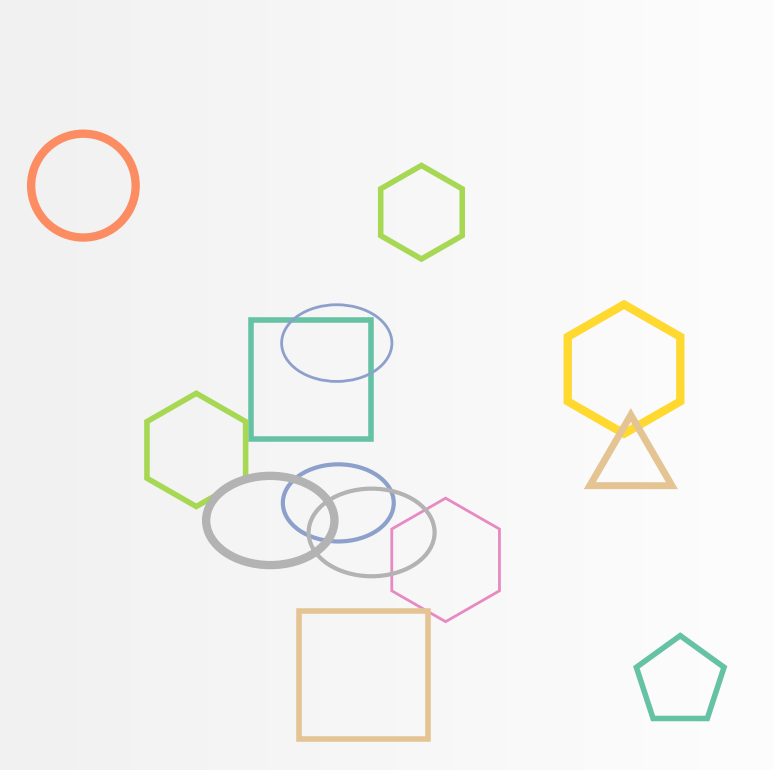[{"shape": "pentagon", "thickness": 2, "radius": 0.3, "center": [0.878, 0.115]}, {"shape": "square", "thickness": 2, "radius": 0.39, "center": [0.401, 0.507]}, {"shape": "circle", "thickness": 3, "radius": 0.34, "center": [0.108, 0.759]}, {"shape": "oval", "thickness": 1, "radius": 0.36, "center": [0.435, 0.554]}, {"shape": "oval", "thickness": 1.5, "radius": 0.36, "center": [0.437, 0.347]}, {"shape": "hexagon", "thickness": 1, "radius": 0.4, "center": [0.575, 0.273]}, {"shape": "hexagon", "thickness": 2, "radius": 0.3, "center": [0.544, 0.724]}, {"shape": "hexagon", "thickness": 2, "radius": 0.37, "center": [0.253, 0.416]}, {"shape": "hexagon", "thickness": 3, "radius": 0.42, "center": [0.805, 0.521]}, {"shape": "triangle", "thickness": 2.5, "radius": 0.31, "center": [0.814, 0.4]}, {"shape": "square", "thickness": 2, "radius": 0.42, "center": [0.469, 0.123]}, {"shape": "oval", "thickness": 1.5, "radius": 0.41, "center": [0.479, 0.309]}, {"shape": "oval", "thickness": 3, "radius": 0.41, "center": [0.349, 0.324]}]